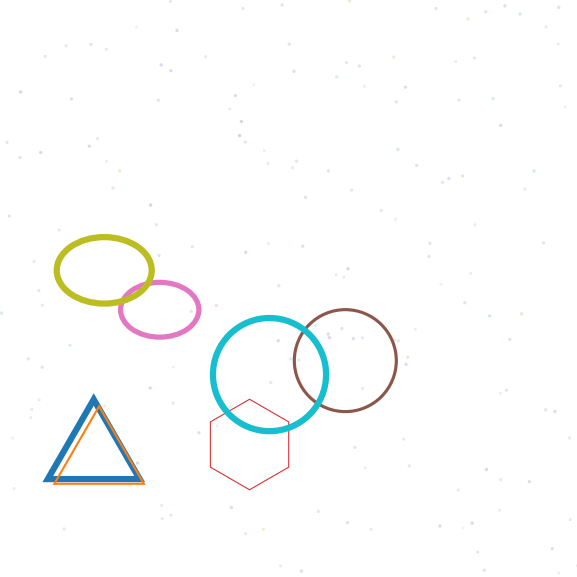[{"shape": "triangle", "thickness": 3, "radius": 0.46, "center": [0.162, 0.215]}, {"shape": "triangle", "thickness": 1, "radius": 0.45, "center": [0.172, 0.206]}, {"shape": "hexagon", "thickness": 0.5, "radius": 0.39, "center": [0.432, 0.229]}, {"shape": "circle", "thickness": 1.5, "radius": 0.44, "center": [0.598, 0.375]}, {"shape": "oval", "thickness": 2.5, "radius": 0.34, "center": [0.277, 0.463]}, {"shape": "oval", "thickness": 3, "radius": 0.41, "center": [0.18, 0.531]}, {"shape": "circle", "thickness": 3, "radius": 0.49, "center": [0.467, 0.35]}]